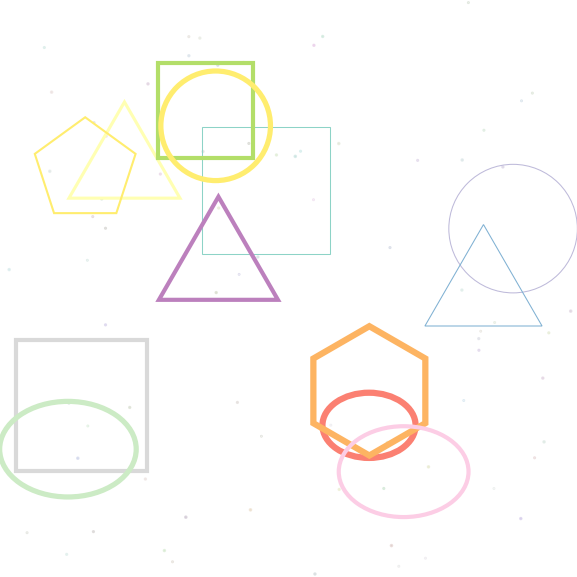[{"shape": "square", "thickness": 0.5, "radius": 0.55, "center": [0.461, 0.67]}, {"shape": "triangle", "thickness": 1.5, "radius": 0.55, "center": [0.216, 0.712]}, {"shape": "circle", "thickness": 0.5, "radius": 0.56, "center": [0.888, 0.603]}, {"shape": "oval", "thickness": 3, "radius": 0.4, "center": [0.639, 0.263]}, {"shape": "triangle", "thickness": 0.5, "radius": 0.59, "center": [0.837, 0.493]}, {"shape": "hexagon", "thickness": 3, "radius": 0.56, "center": [0.64, 0.322]}, {"shape": "square", "thickness": 2, "radius": 0.41, "center": [0.356, 0.808]}, {"shape": "oval", "thickness": 2, "radius": 0.56, "center": [0.699, 0.182]}, {"shape": "square", "thickness": 2, "radius": 0.57, "center": [0.141, 0.297]}, {"shape": "triangle", "thickness": 2, "radius": 0.59, "center": [0.378, 0.539]}, {"shape": "oval", "thickness": 2.5, "radius": 0.59, "center": [0.118, 0.221]}, {"shape": "pentagon", "thickness": 1, "radius": 0.46, "center": [0.148, 0.704]}, {"shape": "circle", "thickness": 2.5, "radius": 0.47, "center": [0.373, 0.781]}]